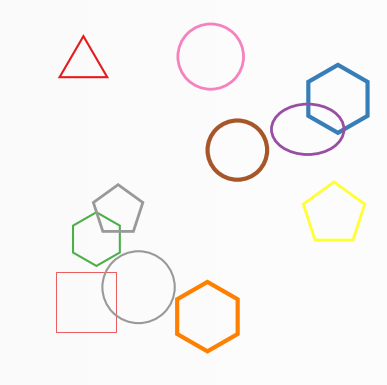[{"shape": "square", "thickness": 0.5, "radius": 0.39, "center": [0.221, 0.216]}, {"shape": "triangle", "thickness": 1.5, "radius": 0.36, "center": [0.215, 0.835]}, {"shape": "hexagon", "thickness": 3, "radius": 0.44, "center": [0.872, 0.743]}, {"shape": "hexagon", "thickness": 1.5, "radius": 0.35, "center": [0.249, 0.379]}, {"shape": "oval", "thickness": 2, "radius": 0.47, "center": [0.794, 0.664]}, {"shape": "hexagon", "thickness": 3, "radius": 0.45, "center": [0.535, 0.178]}, {"shape": "pentagon", "thickness": 2, "radius": 0.42, "center": [0.862, 0.444]}, {"shape": "circle", "thickness": 3, "radius": 0.38, "center": [0.613, 0.61]}, {"shape": "circle", "thickness": 2, "radius": 0.42, "center": [0.544, 0.853]}, {"shape": "circle", "thickness": 1.5, "radius": 0.47, "center": [0.358, 0.254]}, {"shape": "pentagon", "thickness": 2, "radius": 0.34, "center": [0.305, 0.453]}]